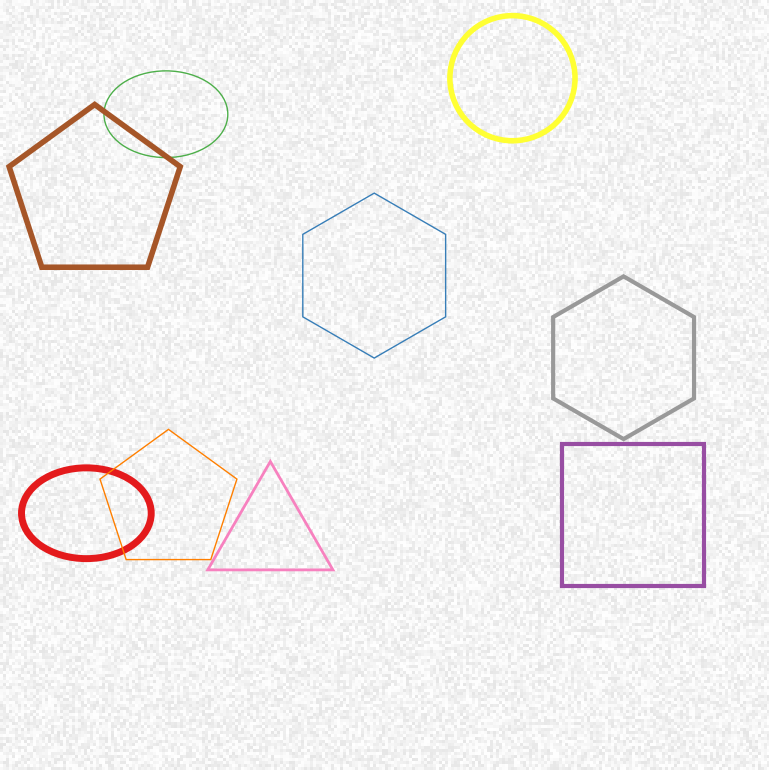[{"shape": "oval", "thickness": 2.5, "radius": 0.42, "center": [0.112, 0.333]}, {"shape": "hexagon", "thickness": 0.5, "radius": 0.54, "center": [0.486, 0.642]}, {"shape": "oval", "thickness": 0.5, "radius": 0.4, "center": [0.215, 0.852]}, {"shape": "square", "thickness": 1.5, "radius": 0.46, "center": [0.822, 0.331]}, {"shape": "pentagon", "thickness": 0.5, "radius": 0.47, "center": [0.219, 0.349]}, {"shape": "circle", "thickness": 2, "radius": 0.41, "center": [0.666, 0.898]}, {"shape": "pentagon", "thickness": 2, "radius": 0.58, "center": [0.123, 0.747]}, {"shape": "triangle", "thickness": 1, "radius": 0.47, "center": [0.351, 0.307]}, {"shape": "hexagon", "thickness": 1.5, "radius": 0.53, "center": [0.81, 0.535]}]